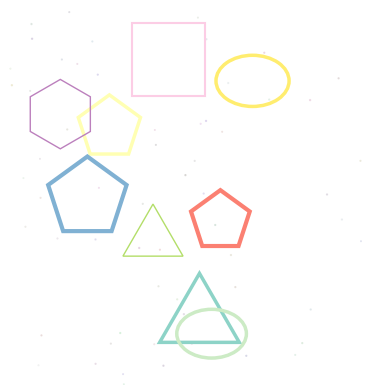[{"shape": "triangle", "thickness": 2.5, "radius": 0.6, "center": [0.518, 0.17]}, {"shape": "pentagon", "thickness": 2.5, "radius": 0.42, "center": [0.284, 0.669]}, {"shape": "pentagon", "thickness": 3, "radius": 0.4, "center": [0.572, 0.426]}, {"shape": "pentagon", "thickness": 3, "radius": 0.54, "center": [0.227, 0.486]}, {"shape": "triangle", "thickness": 1, "radius": 0.45, "center": [0.397, 0.38]}, {"shape": "square", "thickness": 1.5, "radius": 0.48, "center": [0.437, 0.845]}, {"shape": "hexagon", "thickness": 1, "radius": 0.45, "center": [0.157, 0.704]}, {"shape": "oval", "thickness": 2.5, "radius": 0.45, "center": [0.55, 0.133]}, {"shape": "oval", "thickness": 2.5, "radius": 0.47, "center": [0.656, 0.79]}]